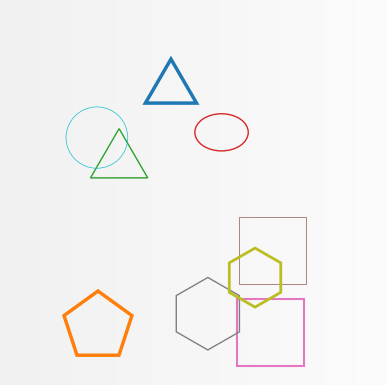[{"shape": "triangle", "thickness": 2.5, "radius": 0.38, "center": [0.441, 0.77]}, {"shape": "pentagon", "thickness": 2.5, "radius": 0.46, "center": [0.253, 0.152]}, {"shape": "triangle", "thickness": 1, "radius": 0.43, "center": [0.307, 0.581]}, {"shape": "oval", "thickness": 1, "radius": 0.34, "center": [0.572, 0.656]}, {"shape": "square", "thickness": 0.5, "radius": 0.43, "center": [0.703, 0.35]}, {"shape": "square", "thickness": 1.5, "radius": 0.43, "center": [0.697, 0.136]}, {"shape": "hexagon", "thickness": 1, "radius": 0.47, "center": [0.536, 0.185]}, {"shape": "hexagon", "thickness": 2, "radius": 0.38, "center": [0.658, 0.279]}, {"shape": "circle", "thickness": 0.5, "radius": 0.4, "center": [0.25, 0.643]}]